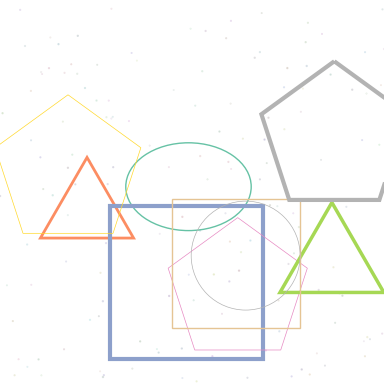[{"shape": "oval", "thickness": 1, "radius": 0.81, "center": [0.49, 0.515]}, {"shape": "triangle", "thickness": 2, "radius": 0.7, "center": [0.226, 0.451]}, {"shape": "square", "thickness": 3, "radius": 0.99, "center": [0.484, 0.266]}, {"shape": "pentagon", "thickness": 0.5, "radius": 0.95, "center": [0.617, 0.245]}, {"shape": "triangle", "thickness": 2.5, "radius": 0.78, "center": [0.862, 0.318]}, {"shape": "pentagon", "thickness": 0.5, "radius": 0.99, "center": [0.177, 0.555]}, {"shape": "square", "thickness": 1, "radius": 0.83, "center": [0.614, 0.315]}, {"shape": "pentagon", "thickness": 3, "radius": 1.0, "center": [0.868, 0.642]}, {"shape": "circle", "thickness": 0.5, "radius": 0.71, "center": [0.638, 0.336]}]